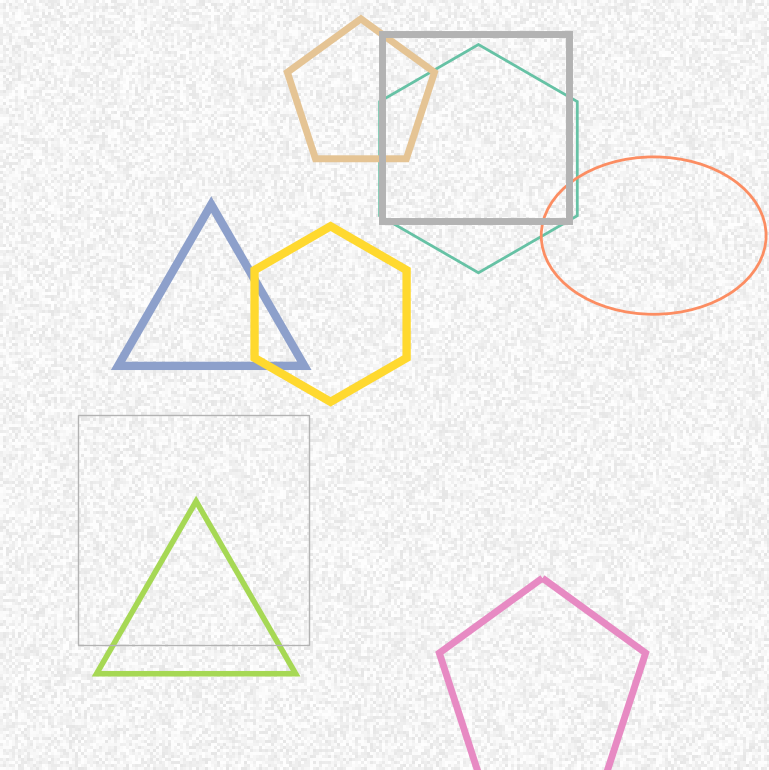[{"shape": "hexagon", "thickness": 1, "radius": 0.74, "center": [0.621, 0.794]}, {"shape": "oval", "thickness": 1, "radius": 0.73, "center": [0.849, 0.694]}, {"shape": "triangle", "thickness": 3, "radius": 0.7, "center": [0.274, 0.595]}, {"shape": "pentagon", "thickness": 2.5, "radius": 0.7, "center": [0.704, 0.108]}, {"shape": "triangle", "thickness": 2, "radius": 0.75, "center": [0.255, 0.2]}, {"shape": "hexagon", "thickness": 3, "radius": 0.57, "center": [0.429, 0.592]}, {"shape": "pentagon", "thickness": 2.5, "radius": 0.5, "center": [0.469, 0.875]}, {"shape": "square", "thickness": 0.5, "radius": 0.75, "center": [0.251, 0.311]}, {"shape": "square", "thickness": 2.5, "radius": 0.61, "center": [0.617, 0.835]}]